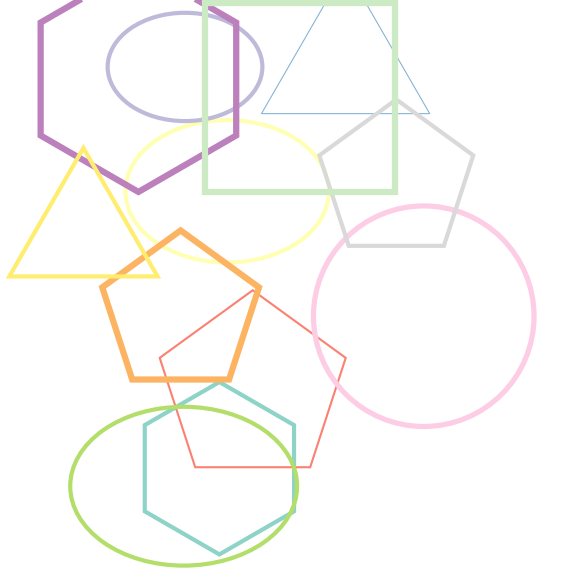[{"shape": "hexagon", "thickness": 2, "radius": 0.75, "center": [0.38, 0.188]}, {"shape": "oval", "thickness": 2, "radius": 0.88, "center": [0.393, 0.668]}, {"shape": "oval", "thickness": 2, "radius": 0.67, "center": [0.32, 0.883]}, {"shape": "pentagon", "thickness": 1, "radius": 0.85, "center": [0.438, 0.327]}, {"shape": "triangle", "thickness": 0.5, "radius": 0.84, "center": [0.598, 0.886]}, {"shape": "pentagon", "thickness": 3, "radius": 0.71, "center": [0.313, 0.457]}, {"shape": "oval", "thickness": 2, "radius": 0.98, "center": [0.318, 0.157]}, {"shape": "circle", "thickness": 2.5, "radius": 0.95, "center": [0.734, 0.452]}, {"shape": "pentagon", "thickness": 2, "radius": 0.7, "center": [0.686, 0.687]}, {"shape": "hexagon", "thickness": 3, "radius": 0.98, "center": [0.24, 0.862]}, {"shape": "square", "thickness": 3, "radius": 0.82, "center": [0.52, 0.83]}, {"shape": "triangle", "thickness": 2, "radius": 0.74, "center": [0.144, 0.595]}]